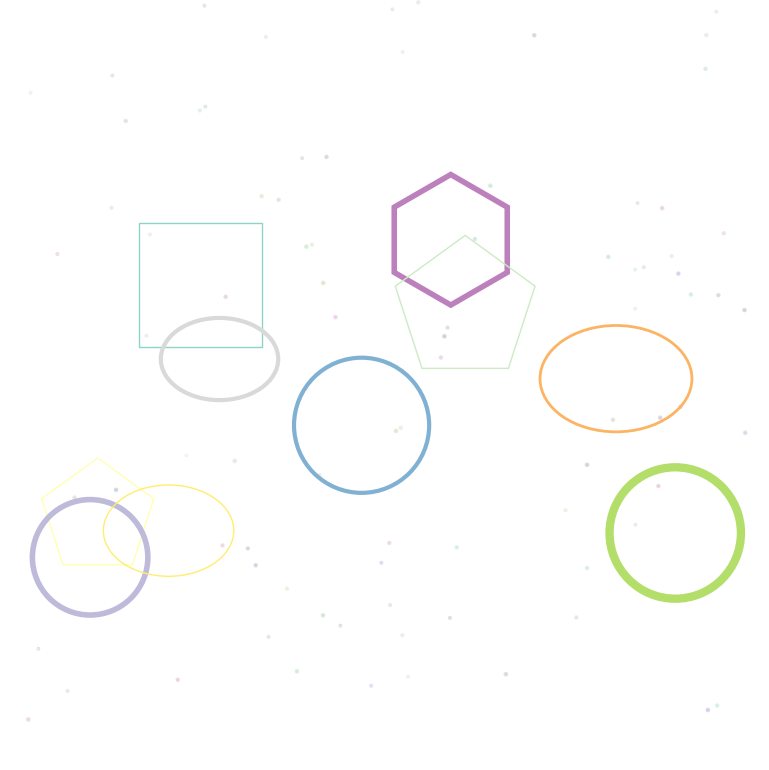[{"shape": "square", "thickness": 0.5, "radius": 0.4, "center": [0.26, 0.63]}, {"shape": "pentagon", "thickness": 0.5, "radius": 0.38, "center": [0.127, 0.329]}, {"shape": "circle", "thickness": 2, "radius": 0.37, "center": [0.117, 0.276]}, {"shape": "circle", "thickness": 1.5, "radius": 0.44, "center": [0.47, 0.448]}, {"shape": "oval", "thickness": 1, "radius": 0.49, "center": [0.8, 0.508]}, {"shape": "circle", "thickness": 3, "radius": 0.43, "center": [0.877, 0.308]}, {"shape": "oval", "thickness": 1.5, "radius": 0.38, "center": [0.285, 0.534]}, {"shape": "hexagon", "thickness": 2, "radius": 0.42, "center": [0.585, 0.689]}, {"shape": "pentagon", "thickness": 0.5, "radius": 0.48, "center": [0.604, 0.599]}, {"shape": "oval", "thickness": 0.5, "radius": 0.42, "center": [0.219, 0.311]}]